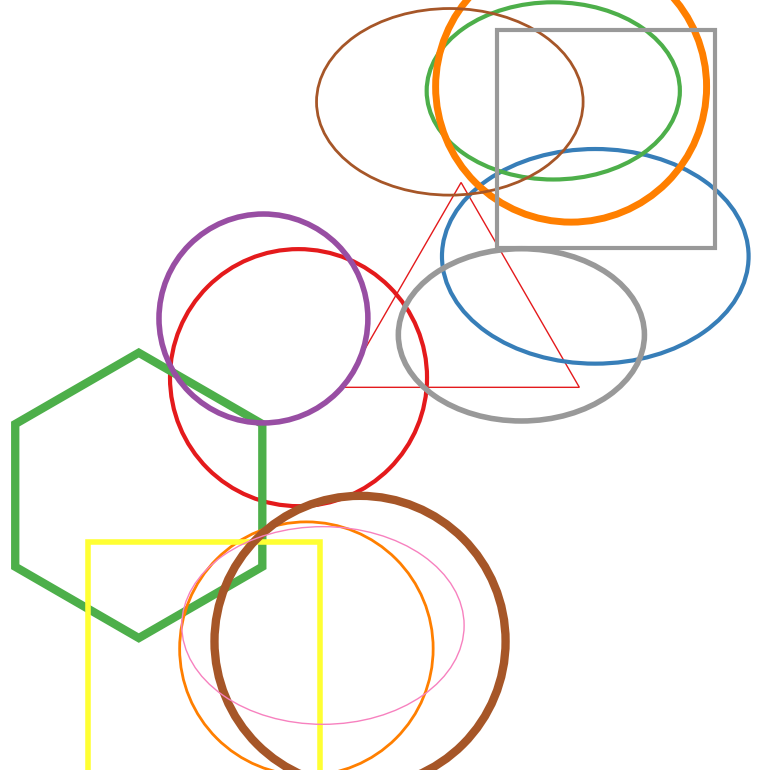[{"shape": "circle", "thickness": 1.5, "radius": 0.83, "center": [0.388, 0.51]}, {"shape": "triangle", "thickness": 0.5, "radius": 0.89, "center": [0.599, 0.586]}, {"shape": "oval", "thickness": 1.5, "radius": 1.0, "center": [0.773, 0.667]}, {"shape": "hexagon", "thickness": 3, "radius": 0.93, "center": [0.18, 0.357]}, {"shape": "oval", "thickness": 1.5, "radius": 0.82, "center": [0.719, 0.882]}, {"shape": "circle", "thickness": 2, "radius": 0.68, "center": [0.342, 0.586]}, {"shape": "circle", "thickness": 2.5, "radius": 0.88, "center": [0.742, 0.887]}, {"shape": "circle", "thickness": 1, "radius": 0.82, "center": [0.398, 0.158]}, {"shape": "square", "thickness": 2, "radius": 0.75, "center": [0.265, 0.146]}, {"shape": "circle", "thickness": 3, "radius": 0.95, "center": [0.468, 0.167]}, {"shape": "oval", "thickness": 1, "radius": 0.87, "center": [0.584, 0.868]}, {"shape": "oval", "thickness": 0.5, "radius": 0.92, "center": [0.419, 0.188]}, {"shape": "oval", "thickness": 2, "radius": 0.8, "center": [0.677, 0.565]}, {"shape": "square", "thickness": 1.5, "radius": 0.71, "center": [0.787, 0.819]}]